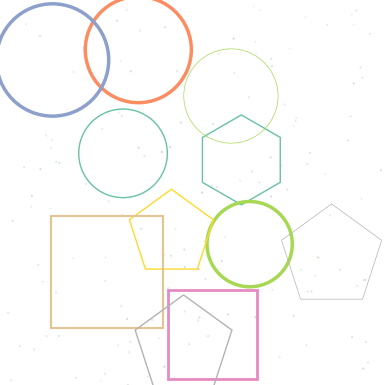[{"shape": "circle", "thickness": 1, "radius": 0.58, "center": [0.32, 0.602]}, {"shape": "hexagon", "thickness": 1, "radius": 0.58, "center": [0.627, 0.585]}, {"shape": "circle", "thickness": 2.5, "radius": 0.69, "center": [0.359, 0.871]}, {"shape": "circle", "thickness": 2.5, "radius": 0.73, "center": [0.136, 0.844]}, {"shape": "square", "thickness": 2, "radius": 0.58, "center": [0.553, 0.132]}, {"shape": "circle", "thickness": 0.5, "radius": 0.61, "center": [0.6, 0.751]}, {"shape": "circle", "thickness": 2.5, "radius": 0.55, "center": [0.648, 0.366]}, {"shape": "pentagon", "thickness": 1, "radius": 0.57, "center": [0.445, 0.394]}, {"shape": "square", "thickness": 1.5, "radius": 0.73, "center": [0.277, 0.294]}, {"shape": "pentagon", "thickness": 0.5, "radius": 0.68, "center": [0.861, 0.334]}, {"shape": "pentagon", "thickness": 1, "radius": 0.66, "center": [0.477, 0.102]}]